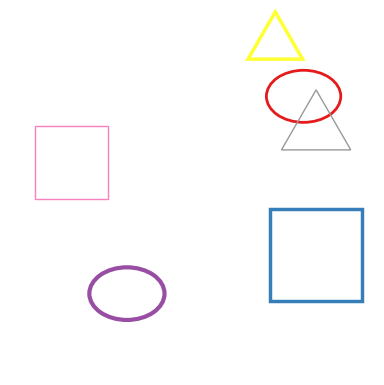[{"shape": "oval", "thickness": 2, "radius": 0.48, "center": [0.789, 0.75]}, {"shape": "square", "thickness": 2.5, "radius": 0.6, "center": [0.822, 0.339]}, {"shape": "oval", "thickness": 3, "radius": 0.49, "center": [0.33, 0.237]}, {"shape": "triangle", "thickness": 2.5, "radius": 0.41, "center": [0.715, 0.887]}, {"shape": "square", "thickness": 1, "radius": 0.47, "center": [0.186, 0.579]}, {"shape": "triangle", "thickness": 1, "radius": 0.52, "center": [0.821, 0.663]}]